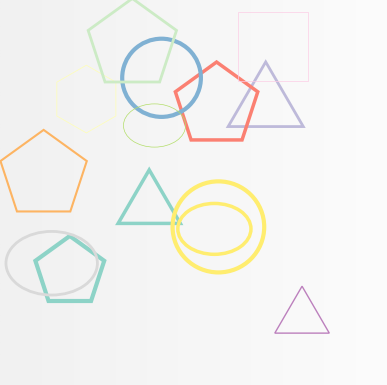[{"shape": "pentagon", "thickness": 3, "radius": 0.47, "center": [0.18, 0.294]}, {"shape": "triangle", "thickness": 2.5, "radius": 0.46, "center": [0.385, 0.466]}, {"shape": "hexagon", "thickness": 0.5, "radius": 0.44, "center": [0.223, 0.743]}, {"shape": "triangle", "thickness": 2, "radius": 0.56, "center": [0.686, 0.727]}, {"shape": "pentagon", "thickness": 2.5, "radius": 0.56, "center": [0.559, 0.727]}, {"shape": "circle", "thickness": 3, "radius": 0.51, "center": [0.417, 0.798]}, {"shape": "pentagon", "thickness": 1.5, "radius": 0.59, "center": [0.113, 0.545]}, {"shape": "oval", "thickness": 0.5, "radius": 0.4, "center": [0.399, 0.674]}, {"shape": "square", "thickness": 0.5, "radius": 0.45, "center": [0.704, 0.879]}, {"shape": "oval", "thickness": 2, "radius": 0.59, "center": [0.133, 0.316]}, {"shape": "triangle", "thickness": 1, "radius": 0.41, "center": [0.779, 0.175]}, {"shape": "pentagon", "thickness": 2, "radius": 0.6, "center": [0.341, 0.884]}, {"shape": "circle", "thickness": 3, "radius": 0.59, "center": [0.564, 0.411]}, {"shape": "oval", "thickness": 2.5, "radius": 0.47, "center": [0.553, 0.405]}]